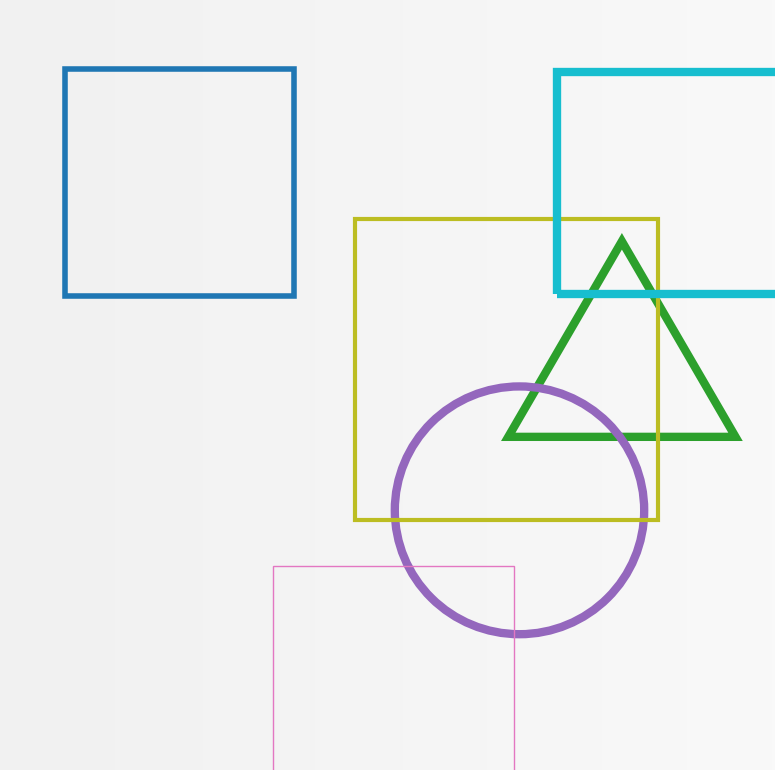[{"shape": "square", "thickness": 2, "radius": 0.74, "center": [0.231, 0.763]}, {"shape": "triangle", "thickness": 3, "radius": 0.85, "center": [0.802, 0.517]}, {"shape": "circle", "thickness": 3, "radius": 0.8, "center": [0.67, 0.337]}, {"shape": "square", "thickness": 0.5, "radius": 0.78, "center": [0.508, 0.109]}, {"shape": "square", "thickness": 1.5, "radius": 0.98, "center": [0.654, 0.52]}, {"shape": "square", "thickness": 3, "radius": 0.72, "center": [0.862, 0.762]}]